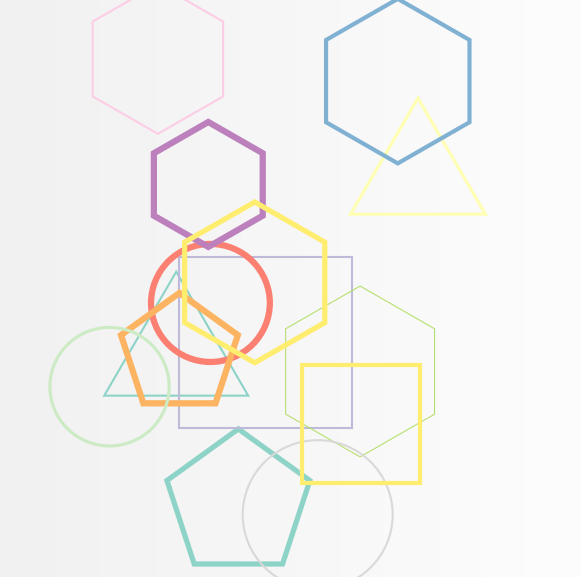[{"shape": "pentagon", "thickness": 2.5, "radius": 0.65, "center": [0.41, 0.127]}, {"shape": "triangle", "thickness": 1, "radius": 0.72, "center": [0.303, 0.386]}, {"shape": "triangle", "thickness": 1.5, "radius": 0.67, "center": [0.719, 0.695]}, {"shape": "square", "thickness": 1, "radius": 0.74, "center": [0.457, 0.406]}, {"shape": "circle", "thickness": 3, "radius": 0.51, "center": [0.362, 0.475]}, {"shape": "hexagon", "thickness": 2, "radius": 0.71, "center": [0.684, 0.859]}, {"shape": "pentagon", "thickness": 3, "radius": 0.53, "center": [0.309, 0.386]}, {"shape": "hexagon", "thickness": 0.5, "radius": 0.74, "center": [0.62, 0.356]}, {"shape": "hexagon", "thickness": 1, "radius": 0.65, "center": [0.272, 0.897]}, {"shape": "circle", "thickness": 1, "radius": 0.65, "center": [0.547, 0.108]}, {"shape": "hexagon", "thickness": 3, "radius": 0.54, "center": [0.358, 0.68]}, {"shape": "circle", "thickness": 1.5, "radius": 0.51, "center": [0.188, 0.33]}, {"shape": "hexagon", "thickness": 2.5, "radius": 0.7, "center": [0.438, 0.51]}, {"shape": "square", "thickness": 2, "radius": 0.51, "center": [0.621, 0.265]}]